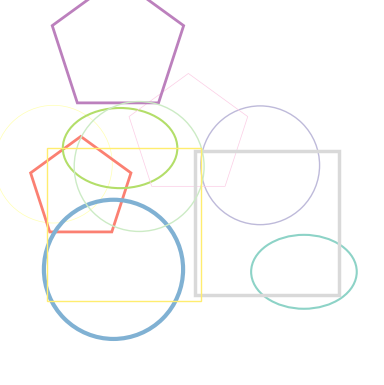[{"shape": "oval", "thickness": 1.5, "radius": 0.69, "center": [0.789, 0.294]}, {"shape": "circle", "thickness": 0.5, "radius": 0.76, "center": [0.139, 0.574]}, {"shape": "circle", "thickness": 1, "radius": 0.77, "center": [0.676, 0.571]}, {"shape": "pentagon", "thickness": 2, "radius": 0.69, "center": [0.21, 0.509]}, {"shape": "circle", "thickness": 3, "radius": 0.9, "center": [0.295, 0.3]}, {"shape": "oval", "thickness": 1.5, "radius": 0.74, "center": [0.312, 0.615]}, {"shape": "pentagon", "thickness": 0.5, "radius": 0.81, "center": [0.489, 0.647]}, {"shape": "square", "thickness": 2.5, "radius": 0.93, "center": [0.694, 0.42]}, {"shape": "pentagon", "thickness": 2, "radius": 0.9, "center": [0.306, 0.878]}, {"shape": "circle", "thickness": 1, "radius": 0.84, "center": [0.361, 0.568]}, {"shape": "square", "thickness": 1, "radius": 0.99, "center": [0.322, 0.416]}]